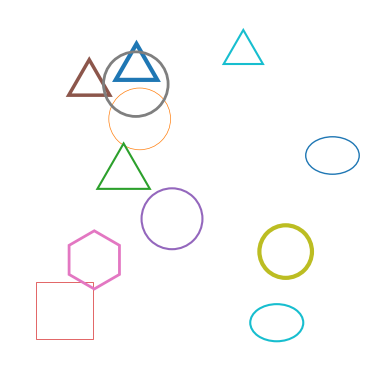[{"shape": "oval", "thickness": 1, "radius": 0.35, "center": [0.864, 0.596]}, {"shape": "triangle", "thickness": 3, "radius": 0.31, "center": [0.355, 0.824]}, {"shape": "circle", "thickness": 0.5, "radius": 0.4, "center": [0.363, 0.691]}, {"shape": "triangle", "thickness": 1.5, "radius": 0.39, "center": [0.321, 0.549]}, {"shape": "square", "thickness": 0.5, "radius": 0.37, "center": [0.168, 0.194]}, {"shape": "circle", "thickness": 1.5, "radius": 0.4, "center": [0.447, 0.432]}, {"shape": "triangle", "thickness": 2.5, "radius": 0.31, "center": [0.232, 0.784]}, {"shape": "hexagon", "thickness": 2, "radius": 0.38, "center": [0.245, 0.325]}, {"shape": "circle", "thickness": 2, "radius": 0.42, "center": [0.353, 0.781]}, {"shape": "circle", "thickness": 3, "radius": 0.34, "center": [0.742, 0.347]}, {"shape": "oval", "thickness": 1.5, "radius": 0.34, "center": [0.719, 0.162]}, {"shape": "triangle", "thickness": 1.5, "radius": 0.29, "center": [0.632, 0.863]}]